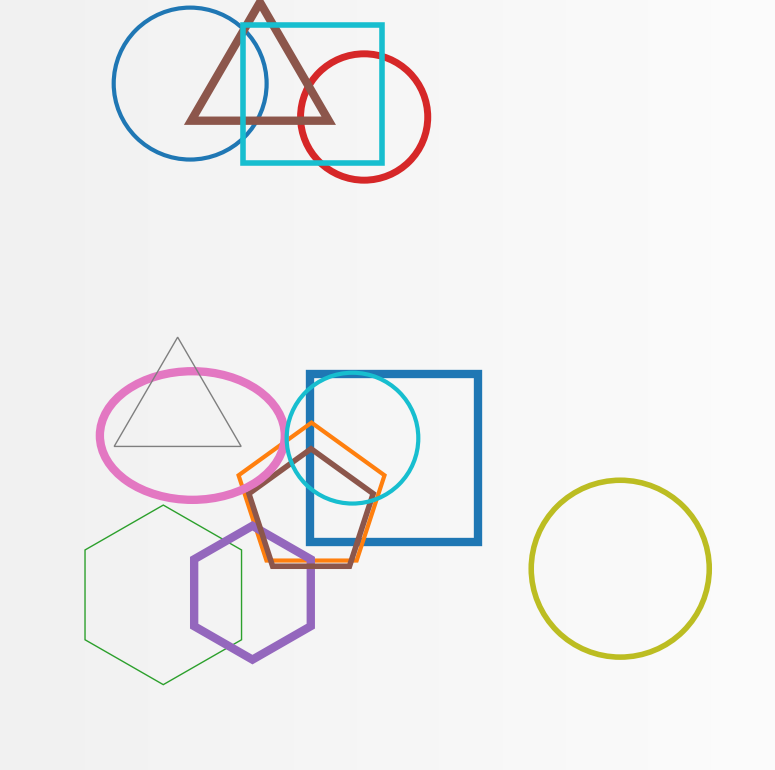[{"shape": "square", "thickness": 3, "radius": 0.54, "center": [0.508, 0.405]}, {"shape": "circle", "thickness": 1.5, "radius": 0.49, "center": [0.245, 0.891]}, {"shape": "pentagon", "thickness": 1.5, "radius": 0.49, "center": [0.402, 0.352]}, {"shape": "hexagon", "thickness": 0.5, "radius": 0.58, "center": [0.211, 0.227]}, {"shape": "circle", "thickness": 2.5, "radius": 0.41, "center": [0.47, 0.848]}, {"shape": "hexagon", "thickness": 3, "radius": 0.43, "center": [0.326, 0.23]}, {"shape": "pentagon", "thickness": 2, "radius": 0.42, "center": [0.401, 0.333]}, {"shape": "triangle", "thickness": 3, "radius": 0.51, "center": [0.335, 0.894]}, {"shape": "oval", "thickness": 3, "radius": 0.6, "center": [0.248, 0.434]}, {"shape": "triangle", "thickness": 0.5, "radius": 0.47, "center": [0.229, 0.468]}, {"shape": "circle", "thickness": 2, "radius": 0.57, "center": [0.8, 0.261]}, {"shape": "circle", "thickness": 1.5, "radius": 0.42, "center": [0.455, 0.431]}, {"shape": "square", "thickness": 2, "radius": 0.45, "center": [0.403, 0.878]}]